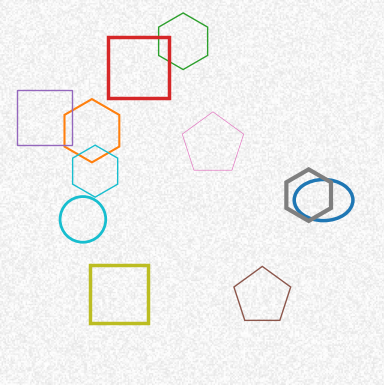[{"shape": "oval", "thickness": 2.5, "radius": 0.38, "center": [0.84, 0.48]}, {"shape": "hexagon", "thickness": 1.5, "radius": 0.41, "center": [0.239, 0.66]}, {"shape": "hexagon", "thickness": 1, "radius": 0.37, "center": [0.476, 0.893]}, {"shape": "square", "thickness": 2.5, "radius": 0.4, "center": [0.36, 0.824]}, {"shape": "square", "thickness": 1, "radius": 0.36, "center": [0.115, 0.695]}, {"shape": "pentagon", "thickness": 1, "radius": 0.39, "center": [0.681, 0.231]}, {"shape": "pentagon", "thickness": 0.5, "radius": 0.42, "center": [0.553, 0.626]}, {"shape": "hexagon", "thickness": 3, "radius": 0.33, "center": [0.802, 0.493]}, {"shape": "square", "thickness": 2.5, "radius": 0.38, "center": [0.31, 0.236]}, {"shape": "hexagon", "thickness": 1, "radius": 0.34, "center": [0.247, 0.555]}, {"shape": "circle", "thickness": 2, "radius": 0.3, "center": [0.215, 0.43]}]